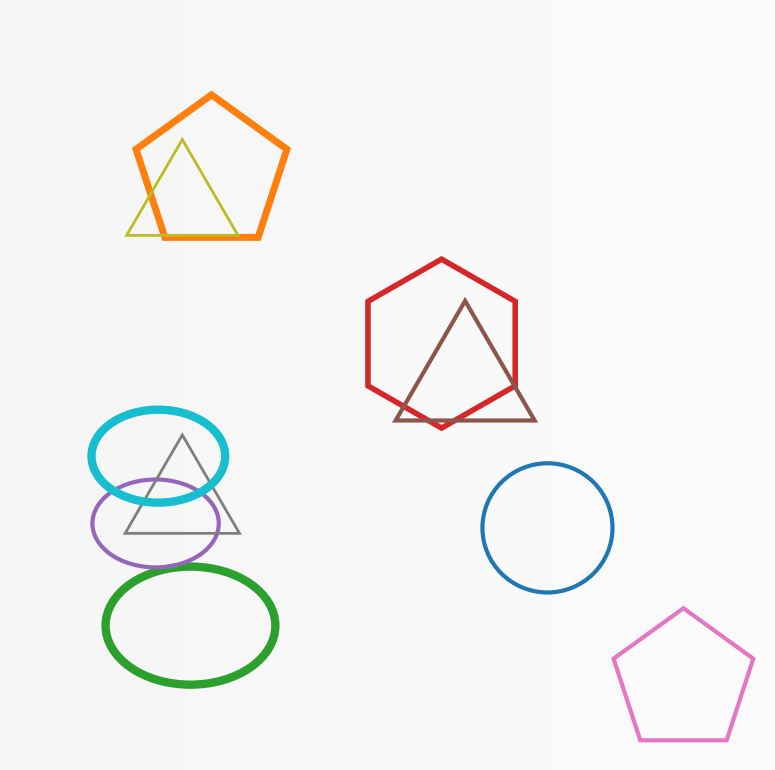[{"shape": "circle", "thickness": 1.5, "radius": 0.42, "center": [0.706, 0.314]}, {"shape": "pentagon", "thickness": 2.5, "radius": 0.51, "center": [0.273, 0.774]}, {"shape": "oval", "thickness": 3, "radius": 0.55, "center": [0.246, 0.188]}, {"shape": "hexagon", "thickness": 2, "radius": 0.55, "center": [0.57, 0.554]}, {"shape": "oval", "thickness": 1.5, "radius": 0.41, "center": [0.201, 0.32]}, {"shape": "triangle", "thickness": 1.5, "radius": 0.52, "center": [0.6, 0.506]}, {"shape": "pentagon", "thickness": 1.5, "radius": 0.47, "center": [0.882, 0.115]}, {"shape": "triangle", "thickness": 1, "radius": 0.43, "center": [0.235, 0.35]}, {"shape": "triangle", "thickness": 1, "radius": 0.41, "center": [0.235, 0.736]}, {"shape": "oval", "thickness": 3, "radius": 0.43, "center": [0.204, 0.408]}]